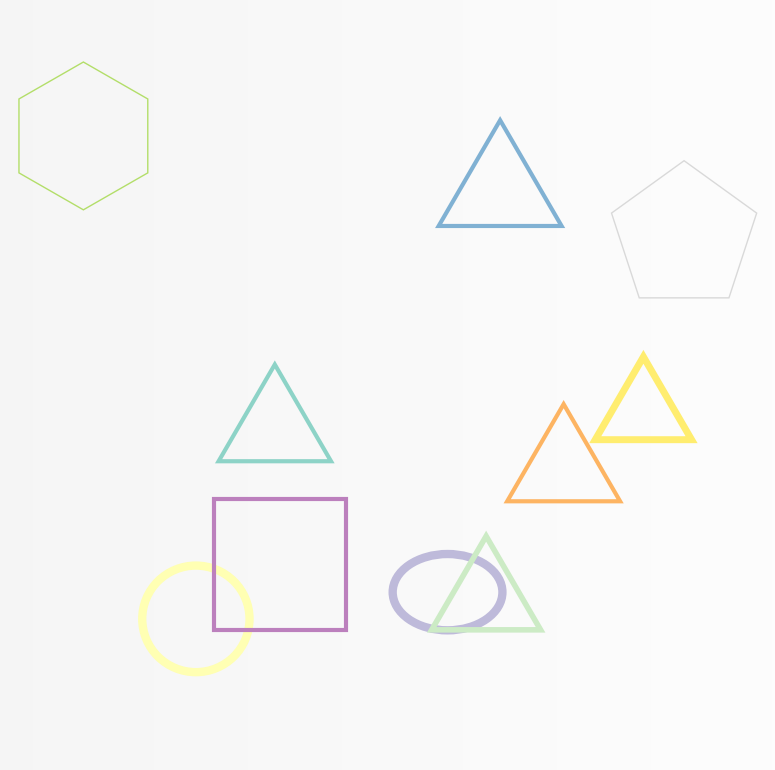[{"shape": "triangle", "thickness": 1.5, "radius": 0.42, "center": [0.355, 0.443]}, {"shape": "circle", "thickness": 3, "radius": 0.35, "center": [0.253, 0.196]}, {"shape": "oval", "thickness": 3, "radius": 0.35, "center": [0.577, 0.231]}, {"shape": "triangle", "thickness": 1.5, "radius": 0.46, "center": [0.645, 0.752]}, {"shape": "triangle", "thickness": 1.5, "radius": 0.42, "center": [0.727, 0.391]}, {"shape": "hexagon", "thickness": 0.5, "radius": 0.48, "center": [0.108, 0.823]}, {"shape": "pentagon", "thickness": 0.5, "radius": 0.49, "center": [0.883, 0.693]}, {"shape": "square", "thickness": 1.5, "radius": 0.42, "center": [0.361, 0.267]}, {"shape": "triangle", "thickness": 2, "radius": 0.41, "center": [0.627, 0.223]}, {"shape": "triangle", "thickness": 2.5, "radius": 0.36, "center": [0.83, 0.465]}]